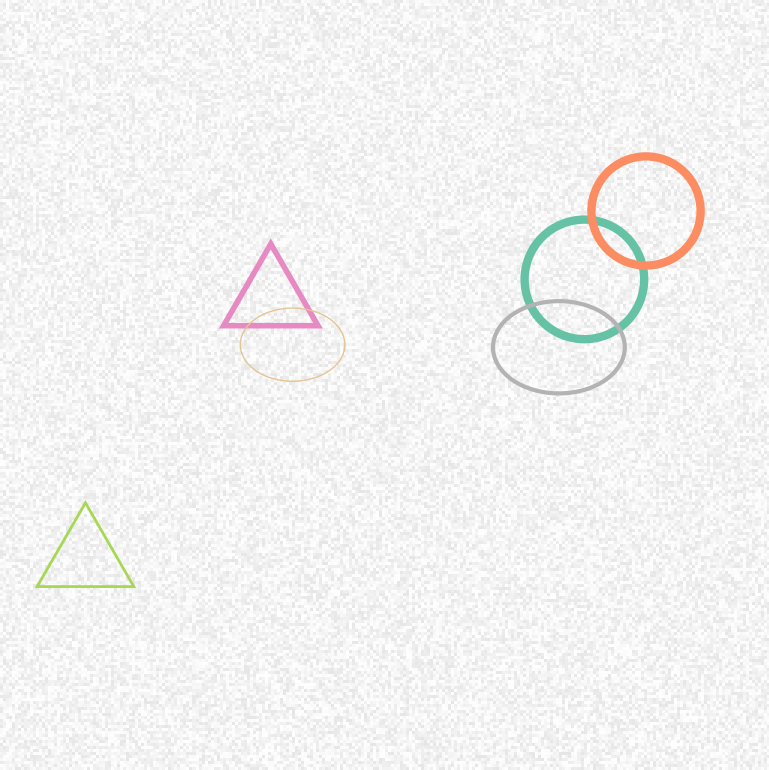[{"shape": "circle", "thickness": 3, "radius": 0.39, "center": [0.759, 0.637]}, {"shape": "circle", "thickness": 3, "radius": 0.35, "center": [0.839, 0.726]}, {"shape": "triangle", "thickness": 2, "radius": 0.35, "center": [0.352, 0.612]}, {"shape": "triangle", "thickness": 1, "radius": 0.36, "center": [0.111, 0.274]}, {"shape": "oval", "thickness": 0.5, "radius": 0.34, "center": [0.38, 0.552]}, {"shape": "oval", "thickness": 1.5, "radius": 0.43, "center": [0.726, 0.549]}]